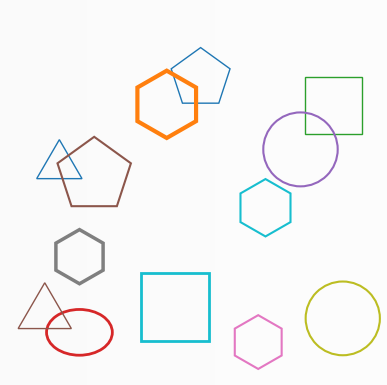[{"shape": "triangle", "thickness": 1, "radius": 0.34, "center": [0.153, 0.57]}, {"shape": "pentagon", "thickness": 1, "radius": 0.4, "center": [0.518, 0.797]}, {"shape": "hexagon", "thickness": 3, "radius": 0.44, "center": [0.43, 0.729]}, {"shape": "square", "thickness": 1, "radius": 0.37, "center": [0.86, 0.726]}, {"shape": "oval", "thickness": 2, "radius": 0.42, "center": [0.205, 0.137]}, {"shape": "circle", "thickness": 1.5, "radius": 0.48, "center": [0.775, 0.612]}, {"shape": "pentagon", "thickness": 1.5, "radius": 0.5, "center": [0.243, 0.545]}, {"shape": "triangle", "thickness": 1, "radius": 0.4, "center": [0.115, 0.186]}, {"shape": "hexagon", "thickness": 1.5, "radius": 0.35, "center": [0.666, 0.112]}, {"shape": "hexagon", "thickness": 2.5, "radius": 0.35, "center": [0.205, 0.333]}, {"shape": "circle", "thickness": 1.5, "radius": 0.48, "center": [0.885, 0.173]}, {"shape": "hexagon", "thickness": 1.5, "radius": 0.37, "center": [0.685, 0.46]}, {"shape": "square", "thickness": 2, "radius": 0.44, "center": [0.452, 0.203]}]